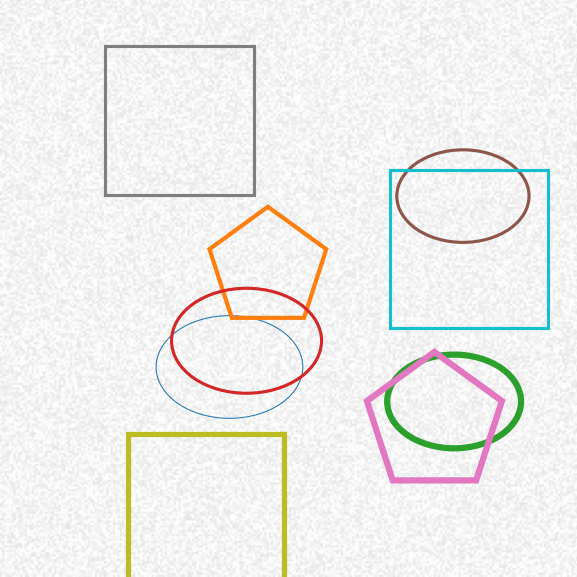[{"shape": "oval", "thickness": 0.5, "radius": 0.64, "center": [0.397, 0.364]}, {"shape": "pentagon", "thickness": 2, "radius": 0.53, "center": [0.464, 0.535]}, {"shape": "oval", "thickness": 3, "radius": 0.58, "center": [0.786, 0.304]}, {"shape": "oval", "thickness": 1.5, "radius": 0.65, "center": [0.427, 0.409]}, {"shape": "oval", "thickness": 1.5, "radius": 0.57, "center": [0.802, 0.66]}, {"shape": "pentagon", "thickness": 3, "radius": 0.61, "center": [0.752, 0.267]}, {"shape": "square", "thickness": 1.5, "radius": 0.64, "center": [0.311, 0.79]}, {"shape": "square", "thickness": 2.5, "radius": 0.67, "center": [0.357, 0.112]}, {"shape": "square", "thickness": 1.5, "radius": 0.68, "center": [0.812, 0.568]}]